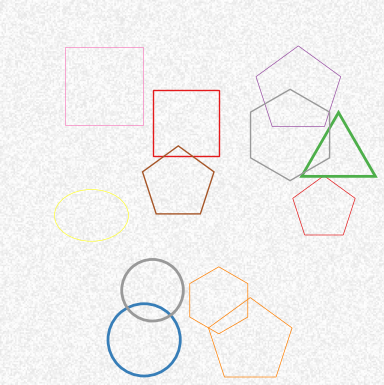[{"shape": "pentagon", "thickness": 0.5, "radius": 0.43, "center": [0.841, 0.459]}, {"shape": "square", "thickness": 1, "radius": 0.43, "center": [0.483, 0.681]}, {"shape": "circle", "thickness": 2, "radius": 0.47, "center": [0.374, 0.117]}, {"shape": "triangle", "thickness": 2, "radius": 0.55, "center": [0.879, 0.597]}, {"shape": "pentagon", "thickness": 0.5, "radius": 0.58, "center": [0.775, 0.765]}, {"shape": "hexagon", "thickness": 0.5, "radius": 0.44, "center": [0.568, 0.22]}, {"shape": "pentagon", "thickness": 0.5, "radius": 0.57, "center": [0.65, 0.113]}, {"shape": "oval", "thickness": 0.5, "radius": 0.48, "center": [0.238, 0.441]}, {"shape": "pentagon", "thickness": 1, "radius": 0.49, "center": [0.463, 0.523]}, {"shape": "square", "thickness": 0.5, "radius": 0.51, "center": [0.271, 0.777]}, {"shape": "hexagon", "thickness": 1, "radius": 0.59, "center": [0.753, 0.649]}, {"shape": "circle", "thickness": 2, "radius": 0.4, "center": [0.396, 0.246]}]